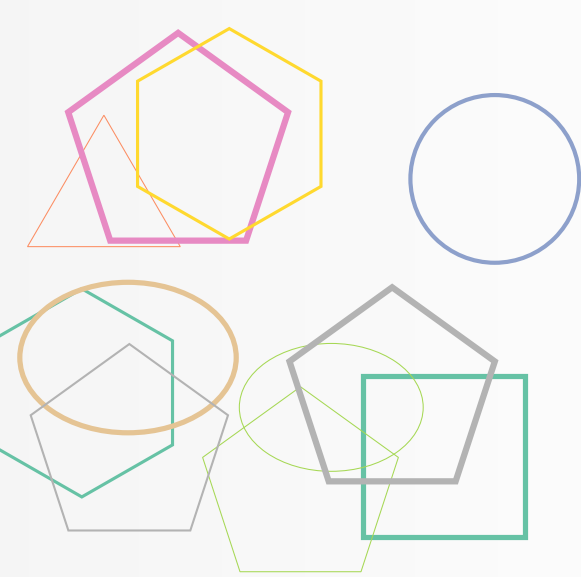[{"shape": "hexagon", "thickness": 1.5, "radius": 0.9, "center": [0.141, 0.319]}, {"shape": "square", "thickness": 2.5, "radius": 0.7, "center": [0.764, 0.208]}, {"shape": "triangle", "thickness": 0.5, "radius": 0.76, "center": [0.179, 0.648]}, {"shape": "circle", "thickness": 2, "radius": 0.73, "center": [0.851, 0.689]}, {"shape": "pentagon", "thickness": 3, "radius": 0.99, "center": [0.306, 0.743]}, {"shape": "pentagon", "thickness": 0.5, "radius": 0.89, "center": [0.517, 0.152]}, {"shape": "oval", "thickness": 0.5, "radius": 0.79, "center": [0.57, 0.294]}, {"shape": "hexagon", "thickness": 1.5, "radius": 0.91, "center": [0.394, 0.767]}, {"shape": "oval", "thickness": 2.5, "radius": 0.93, "center": [0.22, 0.38]}, {"shape": "pentagon", "thickness": 1, "radius": 0.89, "center": [0.223, 0.225]}, {"shape": "pentagon", "thickness": 3, "radius": 0.93, "center": [0.675, 0.316]}]